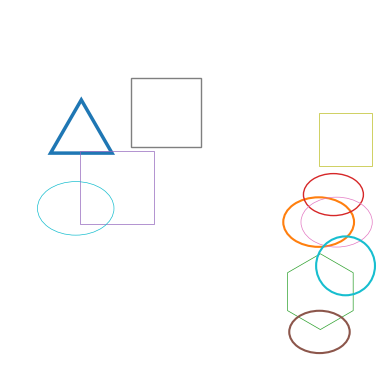[{"shape": "triangle", "thickness": 2.5, "radius": 0.46, "center": [0.211, 0.648]}, {"shape": "oval", "thickness": 1.5, "radius": 0.46, "center": [0.828, 0.423]}, {"shape": "hexagon", "thickness": 0.5, "radius": 0.49, "center": [0.832, 0.242]}, {"shape": "oval", "thickness": 1, "radius": 0.39, "center": [0.866, 0.495]}, {"shape": "square", "thickness": 0.5, "radius": 0.48, "center": [0.304, 0.513]}, {"shape": "oval", "thickness": 1.5, "radius": 0.39, "center": [0.83, 0.138]}, {"shape": "oval", "thickness": 0.5, "radius": 0.46, "center": [0.874, 0.423]}, {"shape": "square", "thickness": 1, "radius": 0.45, "center": [0.432, 0.708]}, {"shape": "square", "thickness": 0.5, "radius": 0.34, "center": [0.897, 0.638]}, {"shape": "circle", "thickness": 1.5, "radius": 0.38, "center": [0.898, 0.309]}, {"shape": "oval", "thickness": 0.5, "radius": 0.5, "center": [0.197, 0.459]}]